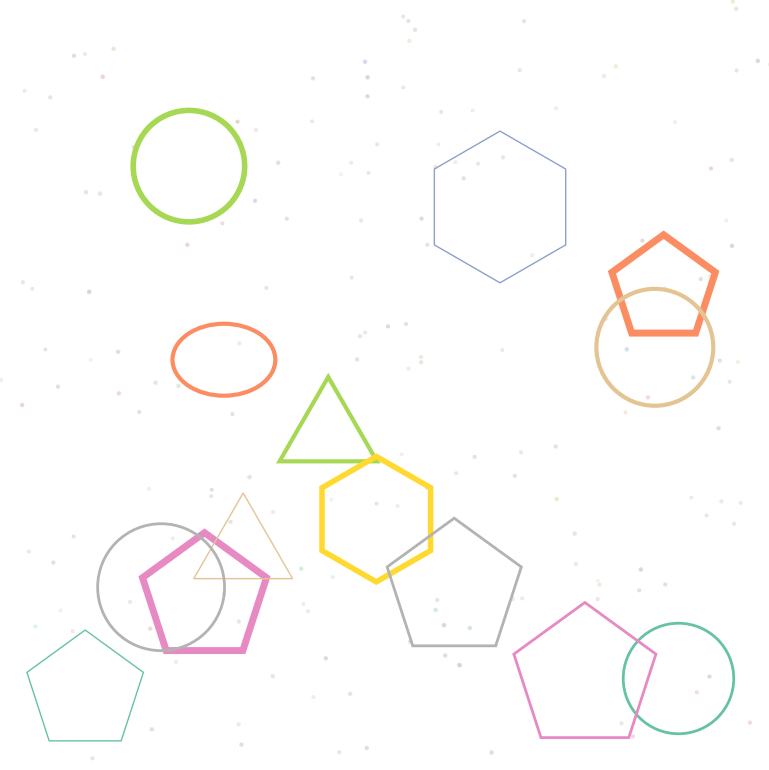[{"shape": "circle", "thickness": 1, "radius": 0.36, "center": [0.881, 0.119]}, {"shape": "pentagon", "thickness": 0.5, "radius": 0.4, "center": [0.111, 0.102]}, {"shape": "oval", "thickness": 1.5, "radius": 0.33, "center": [0.291, 0.533]}, {"shape": "pentagon", "thickness": 2.5, "radius": 0.35, "center": [0.862, 0.625]}, {"shape": "hexagon", "thickness": 0.5, "radius": 0.49, "center": [0.649, 0.731]}, {"shape": "pentagon", "thickness": 2.5, "radius": 0.42, "center": [0.266, 0.224]}, {"shape": "pentagon", "thickness": 1, "radius": 0.49, "center": [0.76, 0.121]}, {"shape": "triangle", "thickness": 1.5, "radius": 0.37, "center": [0.426, 0.437]}, {"shape": "circle", "thickness": 2, "radius": 0.36, "center": [0.245, 0.784]}, {"shape": "hexagon", "thickness": 2, "radius": 0.41, "center": [0.489, 0.326]}, {"shape": "circle", "thickness": 1.5, "radius": 0.38, "center": [0.85, 0.549]}, {"shape": "triangle", "thickness": 0.5, "radius": 0.37, "center": [0.316, 0.286]}, {"shape": "pentagon", "thickness": 1, "radius": 0.46, "center": [0.59, 0.235]}, {"shape": "circle", "thickness": 1, "radius": 0.41, "center": [0.209, 0.237]}]